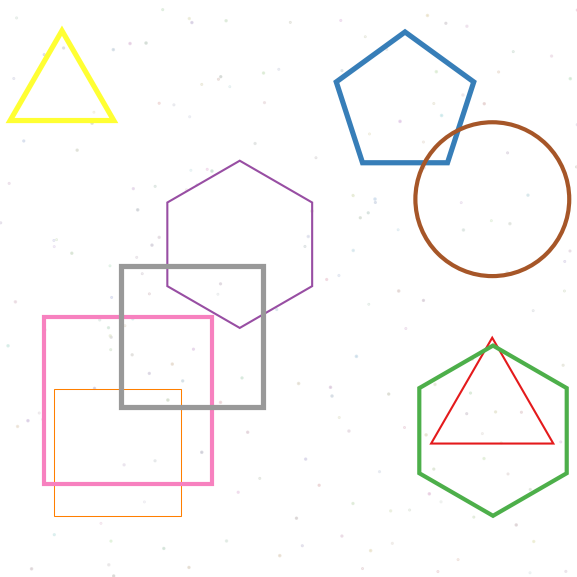[{"shape": "triangle", "thickness": 1, "radius": 0.61, "center": [0.852, 0.292]}, {"shape": "pentagon", "thickness": 2.5, "radius": 0.63, "center": [0.701, 0.819]}, {"shape": "hexagon", "thickness": 2, "radius": 0.74, "center": [0.854, 0.253]}, {"shape": "hexagon", "thickness": 1, "radius": 0.72, "center": [0.415, 0.576]}, {"shape": "square", "thickness": 0.5, "radius": 0.55, "center": [0.203, 0.216]}, {"shape": "triangle", "thickness": 2.5, "radius": 0.52, "center": [0.107, 0.842]}, {"shape": "circle", "thickness": 2, "radius": 0.67, "center": [0.852, 0.654]}, {"shape": "square", "thickness": 2, "radius": 0.73, "center": [0.222, 0.306]}, {"shape": "square", "thickness": 2.5, "radius": 0.61, "center": [0.332, 0.416]}]